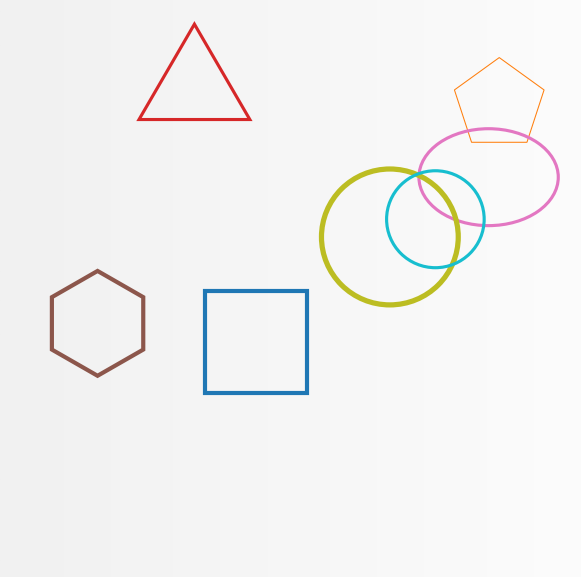[{"shape": "square", "thickness": 2, "radius": 0.44, "center": [0.441, 0.407]}, {"shape": "pentagon", "thickness": 0.5, "radius": 0.41, "center": [0.859, 0.818]}, {"shape": "triangle", "thickness": 1.5, "radius": 0.55, "center": [0.334, 0.847]}, {"shape": "hexagon", "thickness": 2, "radius": 0.45, "center": [0.168, 0.439]}, {"shape": "oval", "thickness": 1.5, "radius": 0.6, "center": [0.841, 0.692]}, {"shape": "circle", "thickness": 2.5, "radius": 0.59, "center": [0.671, 0.589]}, {"shape": "circle", "thickness": 1.5, "radius": 0.42, "center": [0.749, 0.62]}]